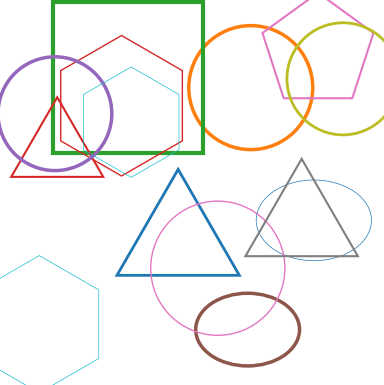[{"shape": "oval", "thickness": 0.5, "radius": 0.75, "center": [0.815, 0.428]}, {"shape": "triangle", "thickness": 2, "radius": 0.92, "center": [0.463, 0.377]}, {"shape": "circle", "thickness": 2.5, "radius": 0.81, "center": [0.651, 0.772]}, {"shape": "square", "thickness": 3, "radius": 0.98, "center": [0.332, 0.799]}, {"shape": "hexagon", "thickness": 1, "radius": 0.91, "center": [0.316, 0.725]}, {"shape": "triangle", "thickness": 1.5, "radius": 0.69, "center": [0.149, 0.61]}, {"shape": "circle", "thickness": 2.5, "radius": 0.74, "center": [0.143, 0.705]}, {"shape": "oval", "thickness": 2.5, "radius": 0.67, "center": [0.643, 0.144]}, {"shape": "circle", "thickness": 1, "radius": 0.87, "center": [0.566, 0.303]}, {"shape": "pentagon", "thickness": 1.5, "radius": 0.76, "center": [0.826, 0.867]}, {"shape": "triangle", "thickness": 1.5, "radius": 0.84, "center": [0.783, 0.419]}, {"shape": "circle", "thickness": 2, "radius": 0.73, "center": [0.891, 0.795]}, {"shape": "hexagon", "thickness": 0.5, "radius": 0.72, "center": [0.341, 0.683]}, {"shape": "hexagon", "thickness": 0.5, "radius": 0.89, "center": [0.102, 0.158]}]